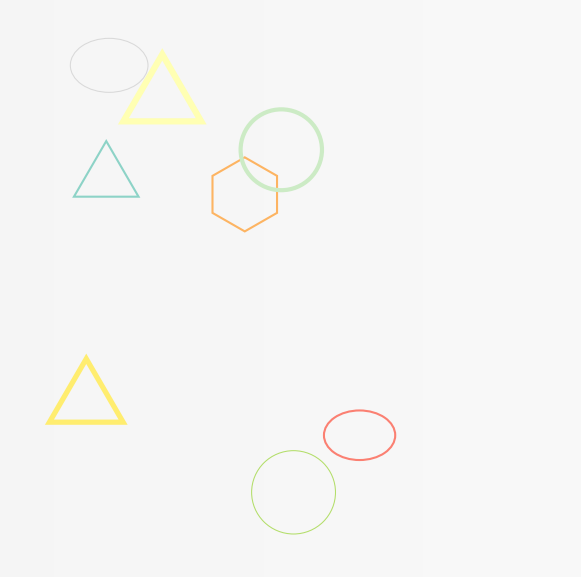[{"shape": "triangle", "thickness": 1, "radius": 0.32, "center": [0.183, 0.691]}, {"shape": "triangle", "thickness": 3, "radius": 0.39, "center": [0.279, 0.828]}, {"shape": "oval", "thickness": 1, "radius": 0.31, "center": [0.619, 0.245]}, {"shape": "hexagon", "thickness": 1, "radius": 0.32, "center": [0.421, 0.663]}, {"shape": "circle", "thickness": 0.5, "radius": 0.36, "center": [0.505, 0.147]}, {"shape": "oval", "thickness": 0.5, "radius": 0.33, "center": [0.188, 0.886]}, {"shape": "circle", "thickness": 2, "radius": 0.35, "center": [0.484, 0.74]}, {"shape": "triangle", "thickness": 2.5, "radius": 0.37, "center": [0.148, 0.305]}]